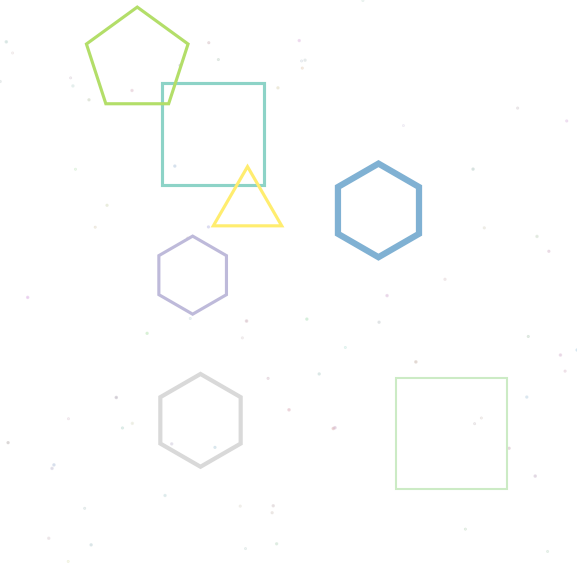[{"shape": "square", "thickness": 1.5, "radius": 0.44, "center": [0.369, 0.768]}, {"shape": "hexagon", "thickness": 1.5, "radius": 0.34, "center": [0.334, 0.523]}, {"shape": "hexagon", "thickness": 3, "radius": 0.41, "center": [0.655, 0.635]}, {"shape": "pentagon", "thickness": 1.5, "radius": 0.46, "center": [0.238, 0.894]}, {"shape": "hexagon", "thickness": 2, "radius": 0.4, "center": [0.347, 0.271]}, {"shape": "square", "thickness": 1, "radius": 0.48, "center": [0.782, 0.248]}, {"shape": "triangle", "thickness": 1.5, "radius": 0.34, "center": [0.429, 0.642]}]